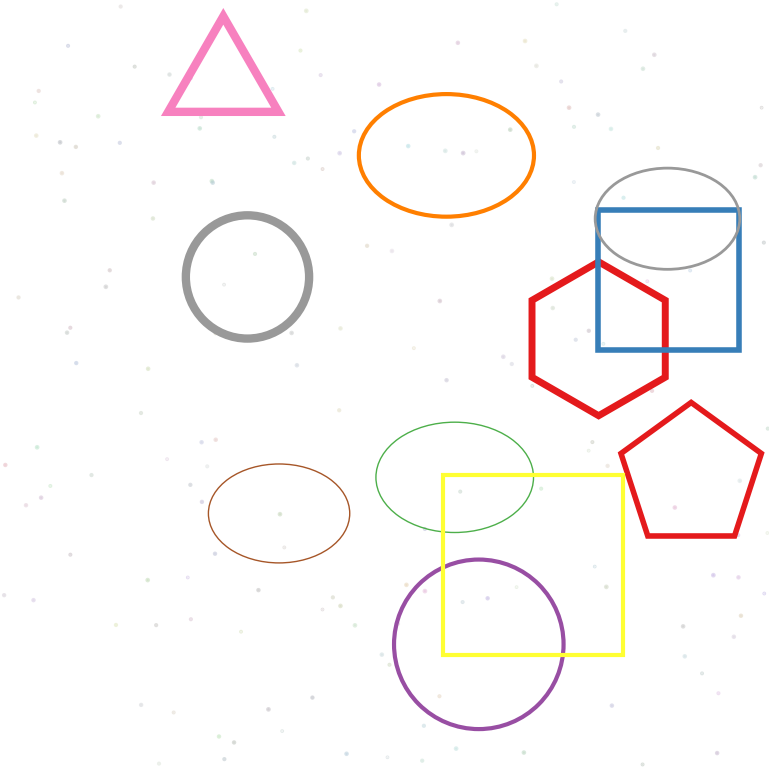[{"shape": "pentagon", "thickness": 2, "radius": 0.48, "center": [0.898, 0.381]}, {"shape": "hexagon", "thickness": 2.5, "radius": 0.5, "center": [0.777, 0.56]}, {"shape": "square", "thickness": 2, "radius": 0.46, "center": [0.868, 0.637]}, {"shape": "oval", "thickness": 0.5, "radius": 0.51, "center": [0.591, 0.38]}, {"shape": "circle", "thickness": 1.5, "radius": 0.55, "center": [0.622, 0.163]}, {"shape": "oval", "thickness": 1.5, "radius": 0.57, "center": [0.58, 0.798]}, {"shape": "square", "thickness": 1.5, "radius": 0.58, "center": [0.693, 0.266]}, {"shape": "oval", "thickness": 0.5, "radius": 0.46, "center": [0.362, 0.333]}, {"shape": "triangle", "thickness": 3, "radius": 0.41, "center": [0.29, 0.896]}, {"shape": "oval", "thickness": 1, "radius": 0.47, "center": [0.867, 0.716]}, {"shape": "circle", "thickness": 3, "radius": 0.4, "center": [0.321, 0.64]}]